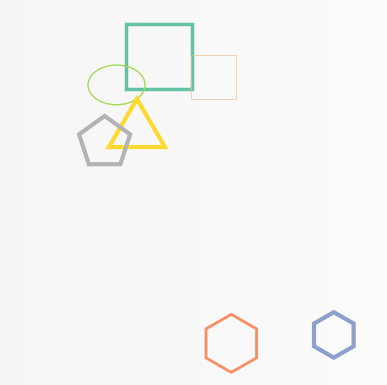[{"shape": "square", "thickness": 2.5, "radius": 0.42, "center": [0.41, 0.854]}, {"shape": "hexagon", "thickness": 2, "radius": 0.38, "center": [0.597, 0.108]}, {"shape": "hexagon", "thickness": 3, "radius": 0.3, "center": [0.861, 0.13]}, {"shape": "oval", "thickness": 1, "radius": 0.37, "center": [0.301, 0.779]}, {"shape": "triangle", "thickness": 3, "radius": 0.42, "center": [0.353, 0.66]}, {"shape": "square", "thickness": 0.5, "radius": 0.29, "center": [0.551, 0.8]}, {"shape": "pentagon", "thickness": 3, "radius": 0.35, "center": [0.27, 0.63]}]